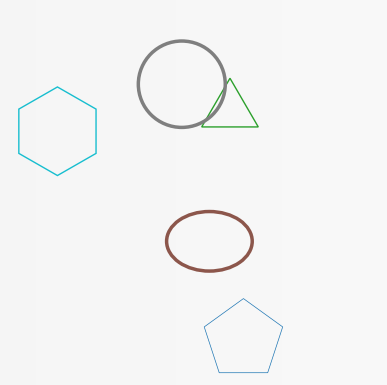[{"shape": "pentagon", "thickness": 0.5, "radius": 0.53, "center": [0.628, 0.118]}, {"shape": "triangle", "thickness": 1, "radius": 0.42, "center": [0.594, 0.712]}, {"shape": "oval", "thickness": 2.5, "radius": 0.55, "center": [0.54, 0.373]}, {"shape": "circle", "thickness": 2.5, "radius": 0.56, "center": [0.469, 0.781]}, {"shape": "hexagon", "thickness": 1, "radius": 0.58, "center": [0.148, 0.659]}]